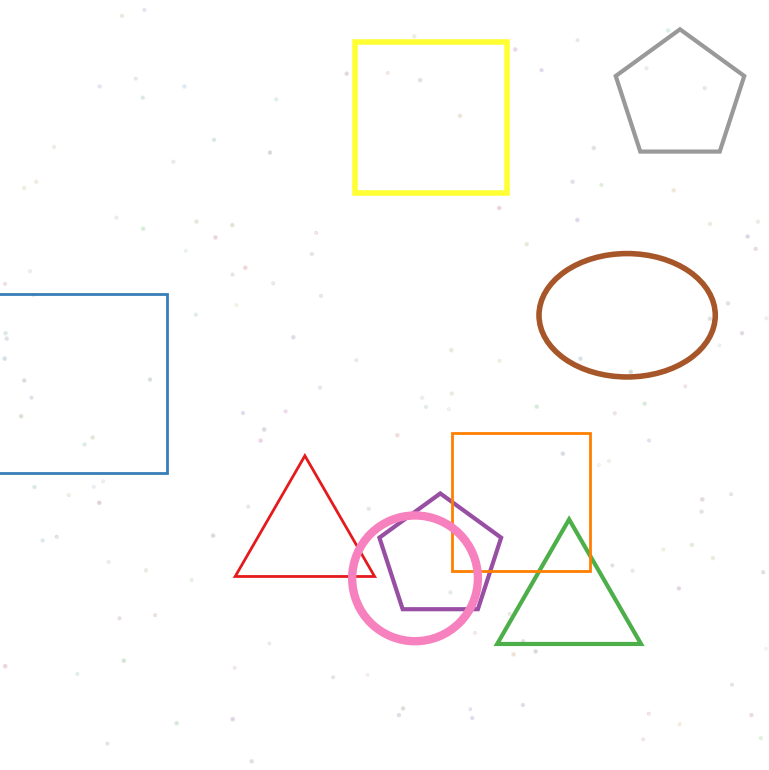[{"shape": "triangle", "thickness": 1, "radius": 0.52, "center": [0.396, 0.304]}, {"shape": "square", "thickness": 1, "radius": 0.58, "center": [0.1, 0.502]}, {"shape": "triangle", "thickness": 1.5, "radius": 0.54, "center": [0.739, 0.218]}, {"shape": "pentagon", "thickness": 1.5, "radius": 0.42, "center": [0.572, 0.276]}, {"shape": "square", "thickness": 1, "radius": 0.45, "center": [0.677, 0.348]}, {"shape": "square", "thickness": 2, "radius": 0.49, "center": [0.56, 0.848]}, {"shape": "oval", "thickness": 2, "radius": 0.57, "center": [0.814, 0.591]}, {"shape": "circle", "thickness": 3, "radius": 0.41, "center": [0.539, 0.249]}, {"shape": "pentagon", "thickness": 1.5, "radius": 0.44, "center": [0.883, 0.874]}]